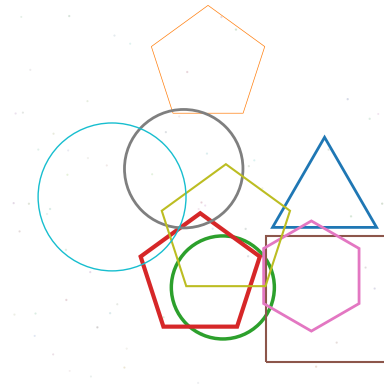[{"shape": "triangle", "thickness": 2, "radius": 0.78, "center": [0.843, 0.487]}, {"shape": "pentagon", "thickness": 0.5, "radius": 0.77, "center": [0.54, 0.831]}, {"shape": "circle", "thickness": 2.5, "radius": 0.67, "center": [0.579, 0.253]}, {"shape": "pentagon", "thickness": 3, "radius": 0.81, "center": [0.52, 0.283]}, {"shape": "square", "thickness": 1.5, "radius": 0.81, "center": [0.854, 0.223]}, {"shape": "hexagon", "thickness": 2, "radius": 0.72, "center": [0.809, 0.283]}, {"shape": "circle", "thickness": 2, "radius": 0.77, "center": [0.477, 0.562]}, {"shape": "pentagon", "thickness": 1.5, "radius": 0.88, "center": [0.587, 0.398]}, {"shape": "circle", "thickness": 1, "radius": 0.96, "center": [0.291, 0.488]}]